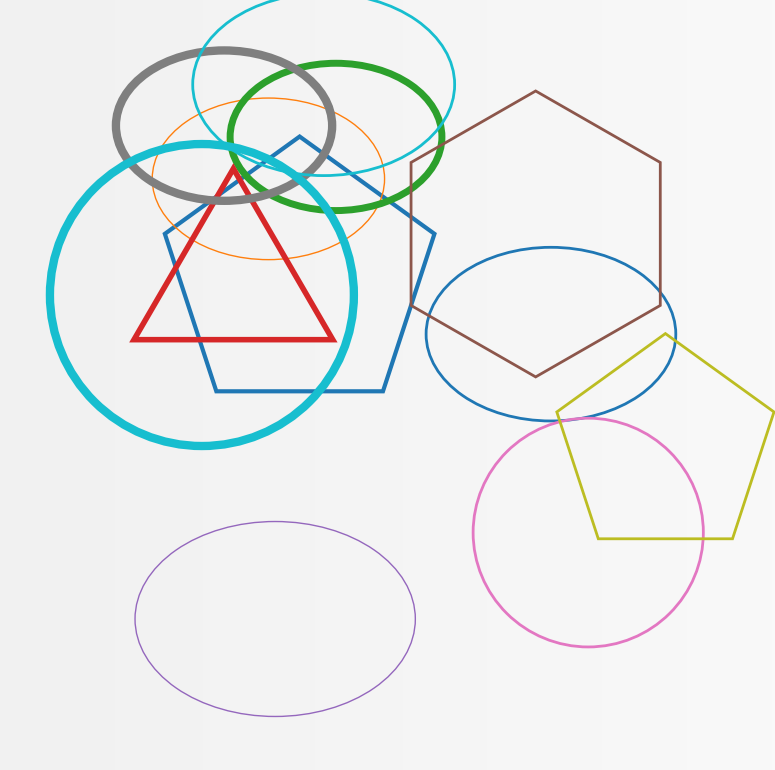[{"shape": "pentagon", "thickness": 1.5, "radius": 0.91, "center": [0.387, 0.64]}, {"shape": "oval", "thickness": 1, "radius": 0.81, "center": [0.711, 0.566]}, {"shape": "oval", "thickness": 0.5, "radius": 0.75, "center": [0.346, 0.768]}, {"shape": "oval", "thickness": 2.5, "radius": 0.68, "center": [0.434, 0.822]}, {"shape": "triangle", "thickness": 2, "radius": 0.74, "center": [0.301, 0.633]}, {"shape": "oval", "thickness": 0.5, "radius": 0.9, "center": [0.355, 0.196]}, {"shape": "hexagon", "thickness": 1, "radius": 0.93, "center": [0.691, 0.696]}, {"shape": "circle", "thickness": 1, "radius": 0.74, "center": [0.759, 0.308]}, {"shape": "oval", "thickness": 3, "radius": 0.7, "center": [0.289, 0.837]}, {"shape": "pentagon", "thickness": 1, "radius": 0.74, "center": [0.859, 0.419]}, {"shape": "oval", "thickness": 1, "radius": 0.84, "center": [0.418, 0.89]}, {"shape": "circle", "thickness": 3, "radius": 0.98, "center": [0.261, 0.617]}]